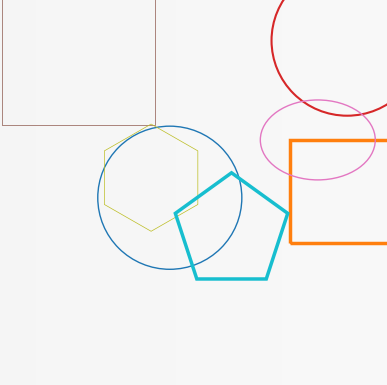[{"shape": "circle", "thickness": 1, "radius": 0.93, "center": [0.438, 0.486]}, {"shape": "square", "thickness": 2.5, "radius": 0.67, "center": [0.883, 0.502]}, {"shape": "circle", "thickness": 1.5, "radius": 0.98, "center": [0.896, 0.895]}, {"shape": "square", "thickness": 0.5, "radius": 0.99, "center": [0.203, 0.873]}, {"shape": "oval", "thickness": 1, "radius": 0.74, "center": [0.82, 0.637]}, {"shape": "hexagon", "thickness": 0.5, "radius": 0.7, "center": [0.39, 0.539]}, {"shape": "pentagon", "thickness": 2.5, "radius": 0.76, "center": [0.597, 0.399]}]